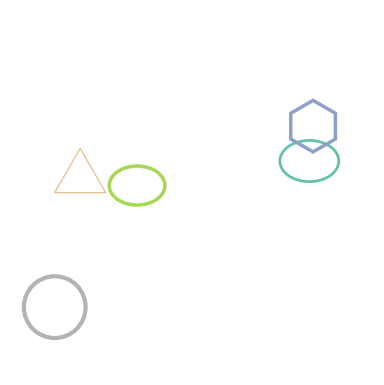[{"shape": "oval", "thickness": 2, "radius": 0.38, "center": [0.803, 0.582]}, {"shape": "hexagon", "thickness": 2.5, "radius": 0.33, "center": [0.813, 0.672]}, {"shape": "oval", "thickness": 2.5, "radius": 0.36, "center": [0.356, 0.518]}, {"shape": "triangle", "thickness": 1, "radius": 0.38, "center": [0.208, 0.538]}, {"shape": "circle", "thickness": 3, "radius": 0.4, "center": [0.142, 0.202]}]